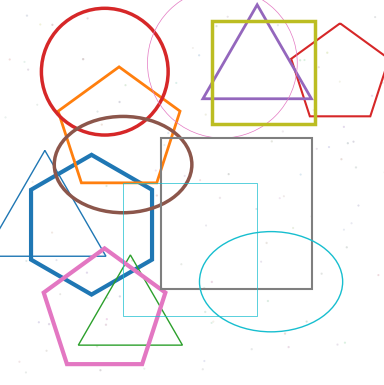[{"shape": "hexagon", "thickness": 3, "radius": 0.91, "center": [0.238, 0.416]}, {"shape": "triangle", "thickness": 1, "radius": 0.92, "center": [0.117, 0.426]}, {"shape": "pentagon", "thickness": 2, "radius": 0.83, "center": [0.309, 0.66]}, {"shape": "triangle", "thickness": 1, "radius": 0.78, "center": [0.339, 0.182]}, {"shape": "circle", "thickness": 2.5, "radius": 0.82, "center": [0.272, 0.814]}, {"shape": "pentagon", "thickness": 1.5, "radius": 0.67, "center": [0.883, 0.806]}, {"shape": "triangle", "thickness": 2, "radius": 0.81, "center": [0.668, 0.825]}, {"shape": "oval", "thickness": 2.5, "radius": 0.89, "center": [0.32, 0.572]}, {"shape": "pentagon", "thickness": 3, "radius": 0.83, "center": [0.272, 0.189]}, {"shape": "circle", "thickness": 0.5, "radius": 0.97, "center": [0.578, 0.836]}, {"shape": "square", "thickness": 1.5, "radius": 0.98, "center": [0.614, 0.446]}, {"shape": "square", "thickness": 2.5, "radius": 0.67, "center": [0.685, 0.812]}, {"shape": "oval", "thickness": 1, "radius": 0.93, "center": [0.704, 0.268]}, {"shape": "square", "thickness": 0.5, "radius": 0.87, "center": [0.494, 0.352]}]